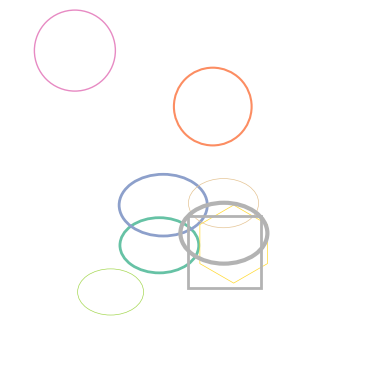[{"shape": "oval", "thickness": 2, "radius": 0.51, "center": [0.414, 0.363]}, {"shape": "circle", "thickness": 1.5, "radius": 0.5, "center": [0.553, 0.723]}, {"shape": "oval", "thickness": 2, "radius": 0.57, "center": [0.424, 0.467]}, {"shape": "circle", "thickness": 1, "radius": 0.53, "center": [0.194, 0.869]}, {"shape": "oval", "thickness": 0.5, "radius": 0.43, "center": [0.287, 0.242]}, {"shape": "hexagon", "thickness": 0.5, "radius": 0.51, "center": [0.607, 0.366]}, {"shape": "oval", "thickness": 0.5, "radius": 0.46, "center": [0.581, 0.472]}, {"shape": "square", "thickness": 2, "radius": 0.47, "center": [0.583, 0.346]}, {"shape": "oval", "thickness": 3, "radius": 0.56, "center": [0.582, 0.394]}]